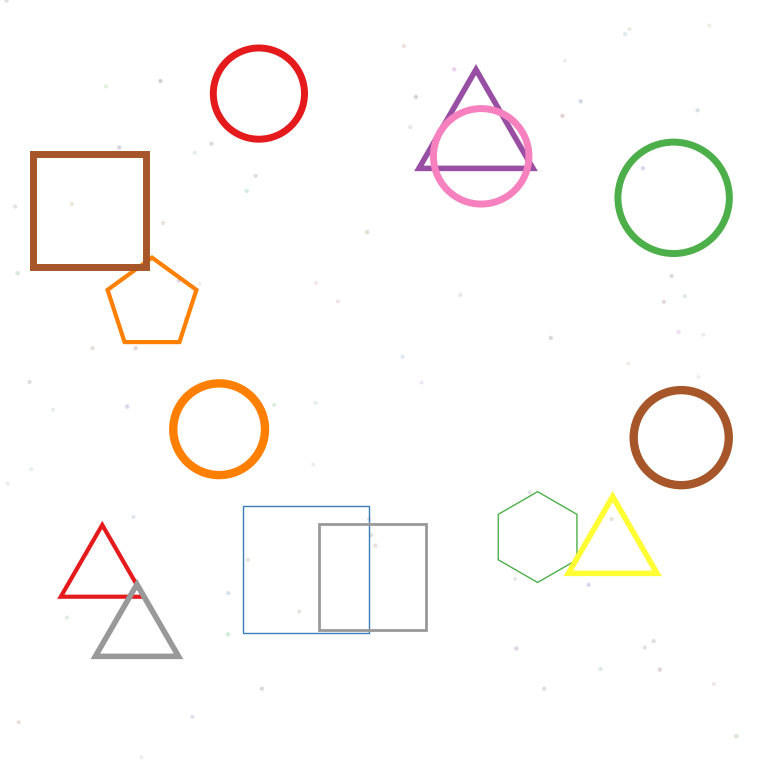[{"shape": "circle", "thickness": 2.5, "radius": 0.3, "center": [0.336, 0.878]}, {"shape": "triangle", "thickness": 1.5, "radius": 0.31, "center": [0.133, 0.256]}, {"shape": "square", "thickness": 0.5, "radius": 0.41, "center": [0.398, 0.26]}, {"shape": "hexagon", "thickness": 0.5, "radius": 0.29, "center": [0.698, 0.303]}, {"shape": "circle", "thickness": 2.5, "radius": 0.36, "center": [0.875, 0.743]}, {"shape": "triangle", "thickness": 2, "radius": 0.43, "center": [0.618, 0.824]}, {"shape": "pentagon", "thickness": 1.5, "radius": 0.3, "center": [0.197, 0.605]}, {"shape": "circle", "thickness": 3, "radius": 0.3, "center": [0.285, 0.443]}, {"shape": "triangle", "thickness": 2, "radius": 0.33, "center": [0.796, 0.289]}, {"shape": "square", "thickness": 2.5, "radius": 0.37, "center": [0.116, 0.726]}, {"shape": "circle", "thickness": 3, "radius": 0.31, "center": [0.885, 0.432]}, {"shape": "circle", "thickness": 2.5, "radius": 0.31, "center": [0.625, 0.797]}, {"shape": "triangle", "thickness": 2, "radius": 0.31, "center": [0.178, 0.179]}, {"shape": "square", "thickness": 1, "radius": 0.35, "center": [0.484, 0.25]}]